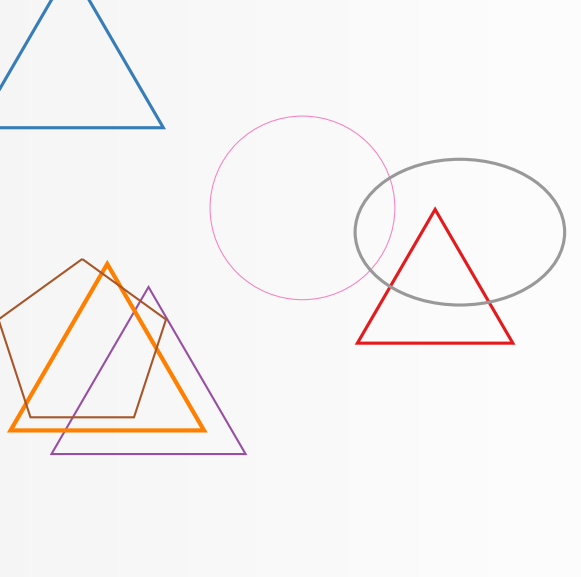[{"shape": "triangle", "thickness": 1.5, "radius": 0.77, "center": [0.749, 0.482]}, {"shape": "triangle", "thickness": 1.5, "radius": 0.92, "center": [0.121, 0.87]}, {"shape": "triangle", "thickness": 1, "radius": 0.96, "center": [0.256, 0.309]}, {"shape": "triangle", "thickness": 2, "radius": 0.96, "center": [0.185, 0.35]}, {"shape": "pentagon", "thickness": 1, "radius": 0.76, "center": [0.141, 0.399]}, {"shape": "circle", "thickness": 0.5, "radius": 0.79, "center": [0.52, 0.639]}, {"shape": "oval", "thickness": 1.5, "radius": 0.9, "center": [0.791, 0.597]}]